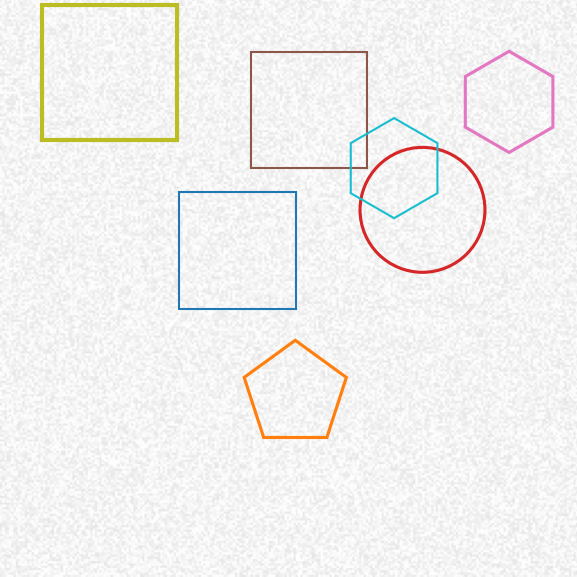[{"shape": "square", "thickness": 1, "radius": 0.5, "center": [0.412, 0.565]}, {"shape": "pentagon", "thickness": 1.5, "radius": 0.47, "center": [0.511, 0.317]}, {"shape": "circle", "thickness": 1.5, "radius": 0.54, "center": [0.732, 0.636]}, {"shape": "square", "thickness": 1, "radius": 0.5, "center": [0.534, 0.809]}, {"shape": "hexagon", "thickness": 1.5, "radius": 0.44, "center": [0.882, 0.823]}, {"shape": "square", "thickness": 2, "radius": 0.58, "center": [0.19, 0.873]}, {"shape": "hexagon", "thickness": 1, "radius": 0.43, "center": [0.682, 0.708]}]